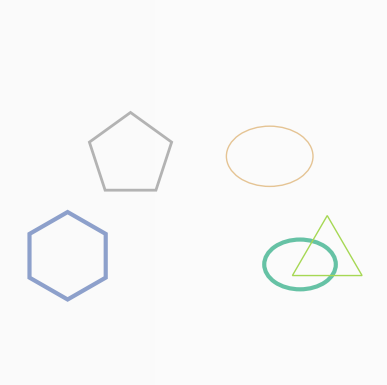[{"shape": "oval", "thickness": 3, "radius": 0.46, "center": [0.774, 0.313]}, {"shape": "hexagon", "thickness": 3, "radius": 0.57, "center": [0.174, 0.336]}, {"shape": "triangle", "thickness": 1, "radius": 0.52, "center": [0.844, 0.336]}, {"shape": "oval", "thickness": 1, "radius": 0.56, "center": [0.696, 0.594]}, {"shape": "pentagon", "thickness": 2, "radius": 0.56, "center": [0.337, 0.596]}]